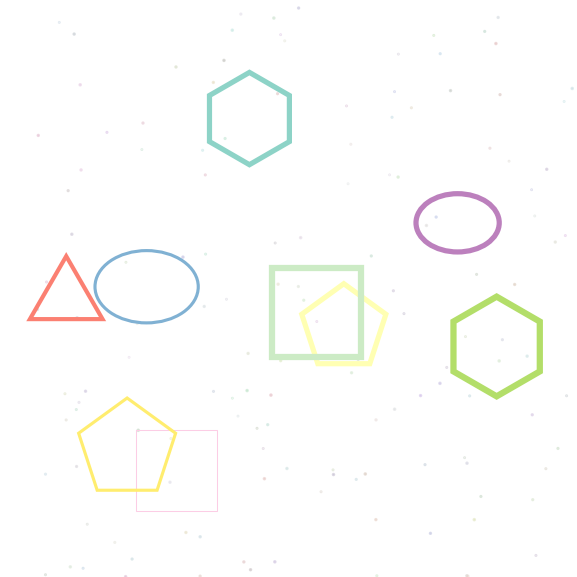[{"shape": "hexagon", "thickness": 2.5, "radius": 0.4, "center": [0.432, 0.794]}, {"shape": "pentagon", "thickness": 2.5, "radius": 0.38, "center": [0.595, 0.431]}, {"shape": "triangle", "thickness": 2, "radius": 0.36, "center": [0.115, 0.483]}, {"shape": "oval", "thickness": 1.5, "radius": 0.45, "center": [0.254, 0.503]}, {"shape": "hexagon", "thickness": 3, "radius": 0.43, "center": [0.86, 0.399]}, {"shape": "square", "thickness": 0.5, "radius": 0.35, "center": [0.305, 0.185]}, {"shape": "oval", "thickness": 2.5, "radius": 0.36, "center": [0.792, 0.613]}, {"shape": "square", "thickness": 3, "radius": 0.39, "center": [0.548, 0.458]}, {"shape": "pentagon", "thickness": 1.5, "radius": 0.44, "center": [0.22, 0.222]}]